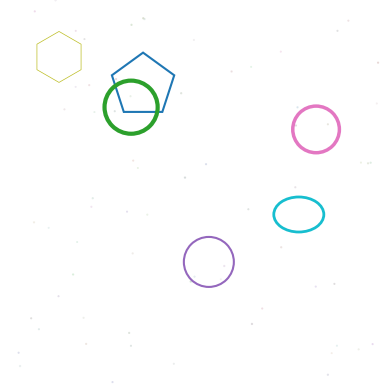[{"shape": "pentagon", "thickness": 1.5, "radius": 0.43, "center": [0.372, 0.778]}, {"shape": "circle", "thickness": 3, "radius": 0.34, "center": [0.341, 0.722]}, {"shape": "circle", "thickness": 1.5, "radius": 0.32, "center": [0.542, 0.32]}, {"shape": "circle", "thickness": 2.5, "radius": 0.3, "center": [0.821, 0.664]}, {"shape": "hexagon", "thickness": 0.5, "radius": 0.33, "center": [0.153, 0.852]}, {"shape": "oval", "thickness": 2, "radius": 0.32, "center": [0.776, 0.443]}]